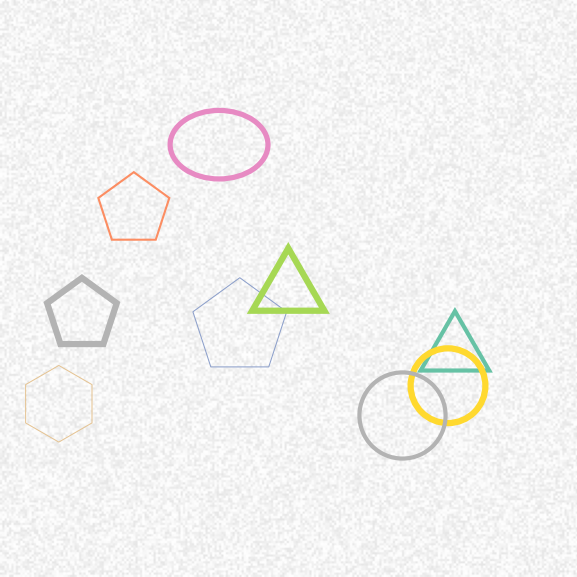[{"shape": "triangle", "thickness": 2, "radius": 0.34, "center": [0.788, 0.392]}, {"shape": "pentagon", "thickness": 1, "radius": 0.32, "center": [0.232, 0.636]}, {"shape": "pentagon", "thickness": 0.5, "radius": 0.43, "center": [0.415, 0.433]}, {"shape": "oval", "thickness": 2.5, "radius": 0.42, "center": [0.379, 0.749]}, {"shape": "triangle", "thickness": 3, "radius": 0.36, "center": [0.499, 0.497]}, {"shape": "circle", "thickness": 3, "radius": 0.32, "center": [0.776, 0.331]}, {"shape": "hexagon", "thickness": 0.5, "radius": 0.33, "center": [0.102, 0.3]}, {"shape": "circle", "thickness": 2, "radius": 0.37, "center": [0.697, 0.28]}, {"shape": "pentagon", "thickness": 3, "radius": 0.32, "center": [0.142, 0.455]}]